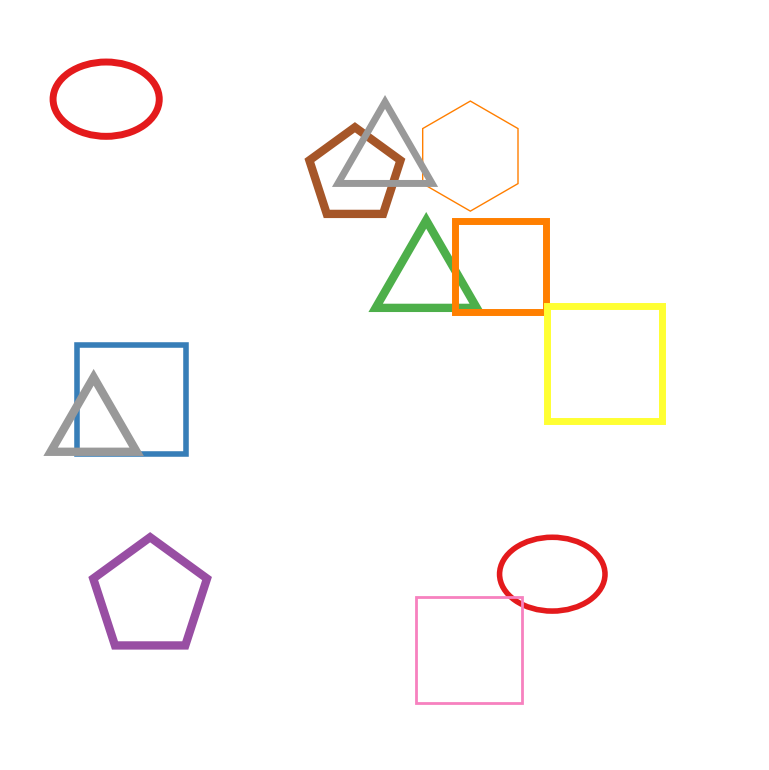[{"shape": "oval", "thickness": 2, "radius": 0.34, "center": [0.717, 0.254]}, {"shape": "oval", "thickness": 2.5, "radius": 0.34, "center": [0.138, 0.871]}, {"shape": "square", "thickness": 2, "radius": 0.35, "center": [0.171, 0.481]}, {"shape": "triangle", "thickness": 3, "radius": 0.38, "center": [0.554, 0.638]}, {"shape": "pentagon", "thickness": 3, "radius": 0.39, "center": [0.195, 0.225]}, {"shape": "square", "thickness": 2.5, "radius": 0.29, "center": [0.65, 0.654]}, {"shape": "hexagon", "thickness": 0.5, "radius": 0.36, "center": [0.611, 0.797]}, {"shape": "square", "thickness": 2.5, "radius": 0.37, "center": [0.786, 0.528]}, {"shape": "pentagon", "thickness": 3, "radius": 0.31, "center": [0.461, 0.773]}, {"shape": "square", "thickness": 1, "radius": 0.34, "center": [0.609, 0.156]}, {"shape": "triangle", "thickness": 3, "radius": 0.32, "center": [0.122, 0.446]}, {"shape": "triangle", "thickness": 2.5, "radius": 0.35, "center": [0.5, 0.797]}]